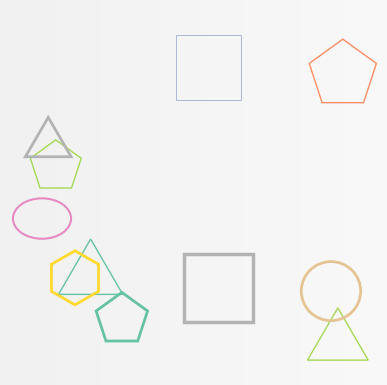[{"shape": "pentagon", "thickness": 2, "radius": 0.35, "center": [0.314, 0.171]}, {"shape": "triangle", "thickness": 1, "radius": 0.48, "center": [0.234, 0.283]}, {"shape": "pentagon", "thickness": 1, "radius": 0.46, "center": [0.885, 0.807]}, {"shape": "square", "thickness": 0.5, "radius": 0.42, "center": [0.539, 0.825]}, {"shape": "oval", "thickness": 1.5, "radius": 0.38, "center": [0.108, 0.432]}, {"shape": "pentagon", "thickness": 1, "radius": 0.35, "center": [0.144, 0.568]}, {"shape": "triangle", "thickness": 1, "radius": 0.45, "center": [0.872, 0.11]}, {"shape": "hexagon", "thickness": 2, "radius": 0.35, "center": [0.194, 0.278]}, {"shape": "circle", "thickness": 2, "radius": 0.38, "center": [0.854, 0.244]}, {"shape": "square", "thickness": 2.5, "radius": 0.44, "center": [0.564, 0.252]}, {"shape": "triangle", "thickness": 2, "radius": 0.34, "center": [0.124, 0.627]}]